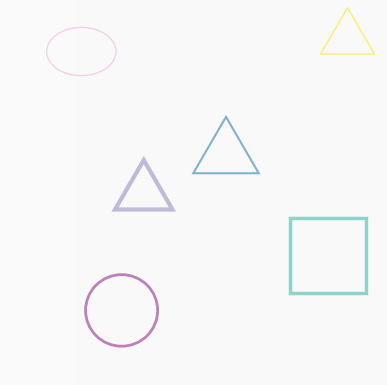[{"shape": "square", "thickness": 2.5, "radius": 0.49, "center": [0.846, 0.337]}, {"shape": "triangle", "thickness": 3, "radius": 0.43, "center": [0.371, 0.499]}, {"shape": "triangle", "thickness": 1.5, "radius": 0.49, "center": [0.583, 0.599]}, {"shape": "oval", "thickness": 1, "radius": 0.45, "center": [0.21, 0.866]}, {"shape": "circle", "thickness": 2, "radius": 0.46, "center": [0.314, 0.194]}, {"shape": "triangle", "thickness": 1, "radius": 0.4, "center": [0.897, 0.9]}]